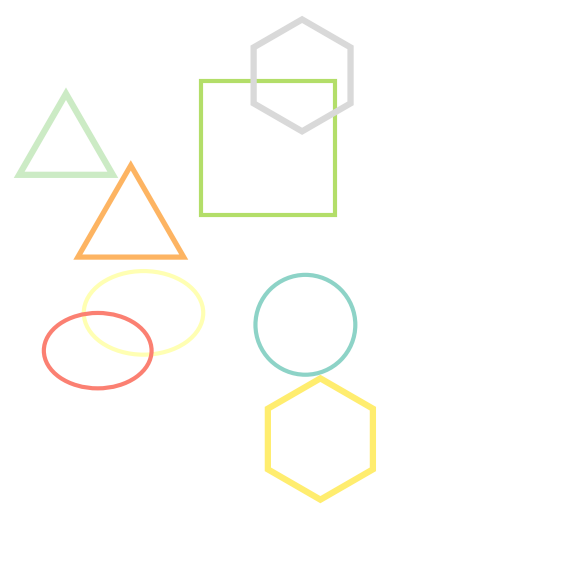[{"shape": "circle", "thickness": 2, "radius": 0.43, "center": [0.529, 0.437]}, {"shape": "oval", "thickness": 2, "radius": 0.52, "center": [0.248, 0.457]}, {"shape": "oval", "thickness": 2, "radius": 0.47, "center": [0.169, 0.392]}, {"shape": "triangle", "thickness": 2.5, "radius": 0.53, "center": [0.226, 0.607]}, {"shape": "square", "thickness": 2, "radius": 0.58, "center": [0.464, 0.742]}, {"shape": "hexagon", "thickness": 3, "radius": 0.48, "center": [0.523, 0.869]}, {"shape": "triangle", "thickness": 3, "radius": 0.47, "center": [0.114, 0.743]}, {"shape": "hexagon", "thickness": 3, "radius": 0.53, "center": [0.555, 0.239]}]